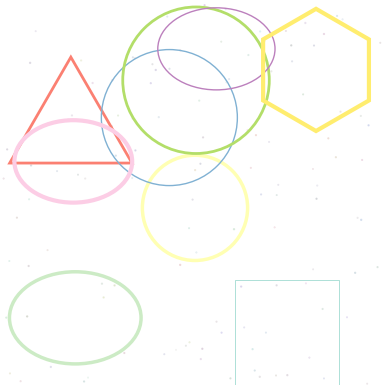[{"shape": "square", "thickness": 0.5, "radius": 0.68, "center": [0.745, 0.136]}, {"shape": "circle", "thickness": 2.5, "radius": 0.68, "center": [0.506, 0.46]}, {"shape": "triangle", "thickness": 2, "radius": 0.92, "center": [0.184, 0.668]}, {"shape": "circle", "thickness": 1, "radius": 0.88, "center": [0.44, 0.695]}, {"shape": "circle", "thickness": 2, "radius": 0.95, "center": [0.509, 0.792]}, {"shape": "oval", "thickness": 3, "radius": 0.76, "center": [0.19, 0.581]}, {"shape": "oval", "thickness": 1, "radius": 0.76, "center": [0.562, 0.873]}, {"shape": "oval", "thickness": 2.5, "radius": 0.85, "center": [0.195, 0.174]}, {"shape": "hexagon", "thickness": 3, "radius": 0.79, "center": [0.821, 0.818]}]